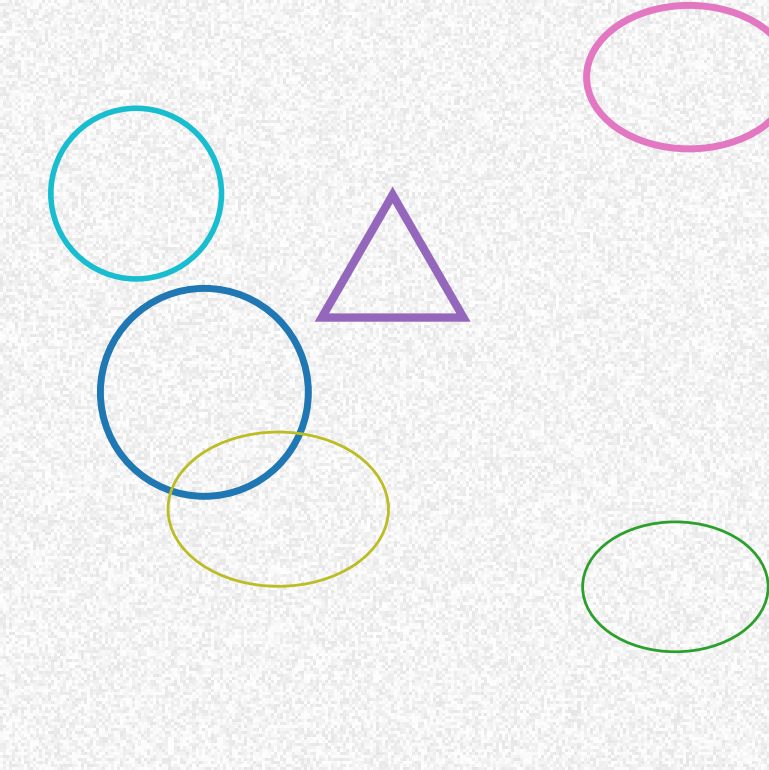[{"shape": "circle", "thickness": 2.5, "radius": 0.68, "center": [0.265, 0.49]}, {"shape": "oval", "thickness": 1, "radius": 0.6, "center": [0.877, 0.238]}, {"shape": "triangle", "thickness": 3, "radius": 0.53, "center": [0.51, 0.641]}, {"shape": "oval", "thickness": 2.5, "radius": 0.67, "center": [0.895, 0.9]}, {"shape": "oval", "thickness": 1, "radius": 0.72, "center": [0.361, 0.339]}, {"shape": "circle", "thickness": 2, "radius": 0.55, "center": [0.177, 0.749]}]